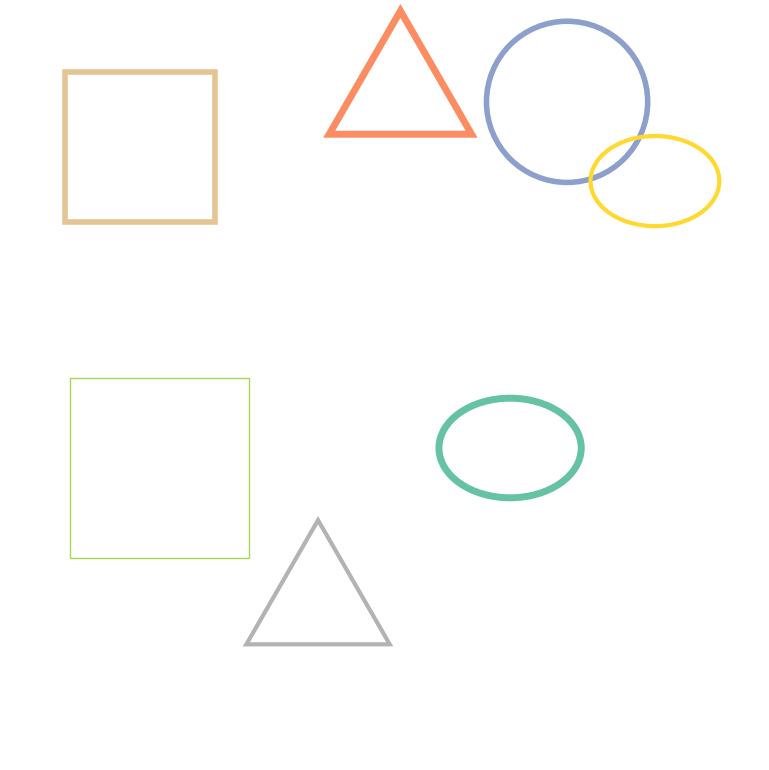[{"shape": "oval", "thickness": 2.5, "radius": 0.46, "center": [0.662, 0.418]}, {"shape": "triangle", "thickness": 2.5, "radius": 0.53, "center": [0.52, 0.879]}, {"shape": "circle", "thickness": 2, "radius": 0.52, "center": [0.736, 0.868]}, {"shape": "square", "thickness": 0.5, "radius": 0.58, "center": [0.207, 0.392]}, {"shape": "oval", "thickness": 1.5, "radius": 0.42, "center": [0.851, 0.765]}, {"shape": "square", "thickness": 2, "radius": 0.49, "center": [0.182, 0.809]}, {"shape": "triangle", "thickness": 1.5, "radius": 0.54, "center": [0.413, 0.217]}]